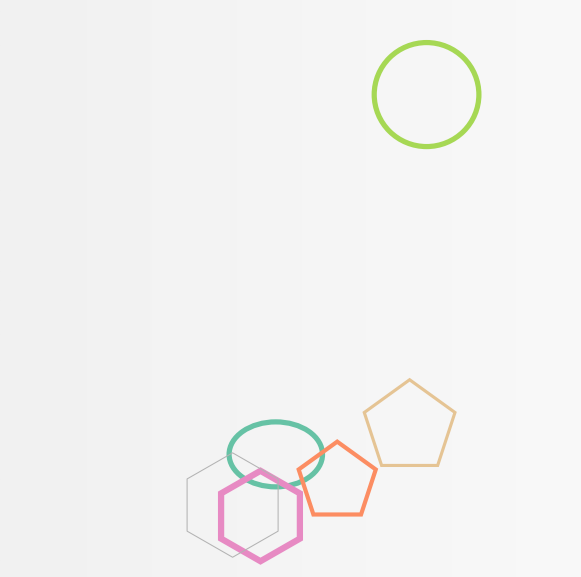[{"shape": "oval", "thickness": 2.5, "radius": 0.4, "center": [0.474, 0.212]}, {"shape": "pentagon", "thickness": 2, "radius": 0.35, "center": [0.58, 0.165]}, {"shape": "hexagon", "thickness": 3, "radius": 0.39, "center": [0.448, 0.106]}, {"shape": "circle", "thickness": 2.5, "radius": 0.45, "center": [0.734, 0.835]}, {"shape": "pentagon", "thickness": 1.5, "radius": 0.41, "center": [0.705, 0.26]}, {"shape": "hexagon", "thickness": 0.5, "radius": 0.45, "center": [0.4, 0.125]}]